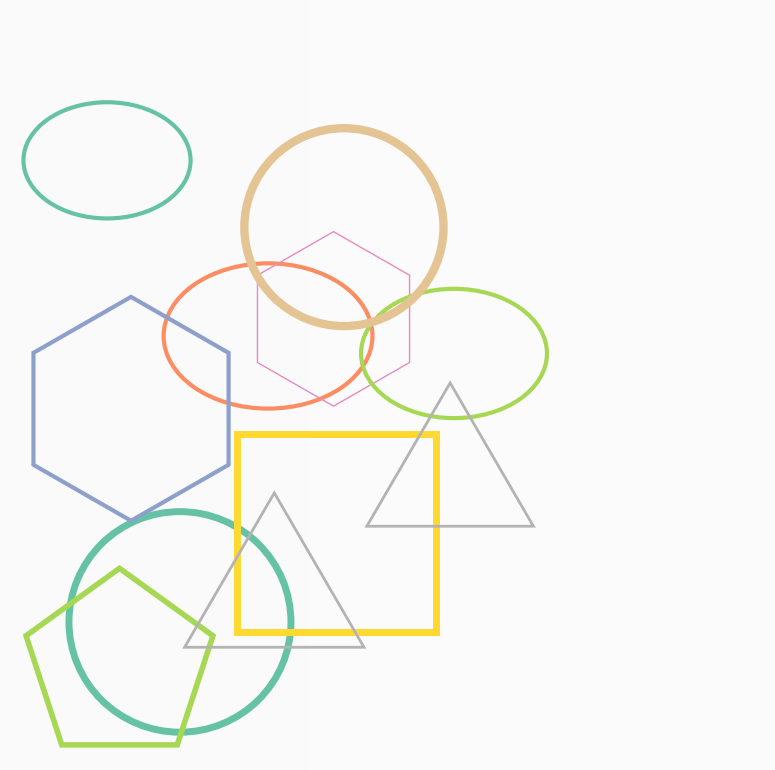[{"shape": "oval", "thickness": 1.5, "radius": 0.54, "center": [0.138, 0.792]}, {"shape": "circle", "thickness": 2.5, "radius": 0.72, "center": [0.232, 0.192]}, {"shape": "oval", "thickness": 1.5, "radius": 0.67, "center": [0.346, 0.564]}, {"shape": "hexagon", "thickness": 1.5, "radius": 0.73, "center": [0.169, 0.469]}, {"shape": "hexagon", "thickness": 0.5, "radius": 0.57, "center": [0.43, 0.586]}, {"shape": "oval", "thickness": 1.5, "radius": 0.6, "center": [0.586, 0.541]}, {"shape": "pentagon", "thickness": 2, "radius": 0.63, "center": [0.154, 0.135]}, {"shape": "square", "thickness": 2.5, "radius": 0.64, "center": [0.435, 0.308]}, {"shape": "circle", "thickness": 3, "radius": 0.64, "center": [0.444, 0.705]}, {"shape": "triangle", "thickness": 1, "radius": 0.67, "center": [0.354, 0.226]}, {"shape": "triangle", "thickness": 1, "radius": 0.62, "center": [0.581, 0.379]}]